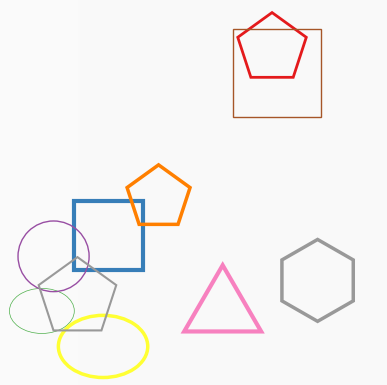[{"shape": "pentagon", "thickness": 2, "radius": 0.46, "center": [0.702, 0.874]}, {"shape": "square", "thickness": 3, "radius": 0.45, "center": [0.279, 0.388]}, {"shape": "oval", "thickness": 0.5, "radius": 0.42, "center": [0.108, 0.192]}, {"shape": "circle", "thickness": 1, "radius": 0.46, "center": [0.138, 0.334]}, {"shape": "pentagon", "thickness": 2.5, "radius": 0.43, "center": [0.409, 0.486]}, {"shape": "oval", "thickness": 2.5, "radius": 0.58, "center": [0.266, 0.1]}, {"shape": "square", "thickness": 1, "radius": 0.57, "center": [0.716, 0.81]}, {"shape": "triangle", "thickness": 3, "radius": 0.57, "center": [0.575, 0.196]}, {"shape": "hexagon", "thickness": 2.5, "radius": 0.53, "center": [0.82, 0.272]}, {"shape": "pentagon", "thickness": 1.5, "radius": 0.53, "center": [0.2, 0.227]}]